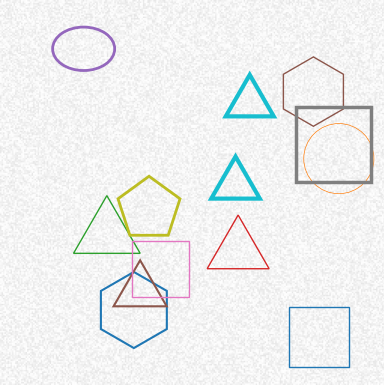[{"shape": "hexagon", "thickness": 1.5, "radius": 0.49, "center": [0.348, 0.195]}, {"shape": "square", "thickness": 1, "radius": 0.39, "center": [0.829, 0.124]}, {"shape": "circle", "thickness": 0.5, "radius": 0.46, "center": [0.88, 0.588]}, {"shape": "triangle", "thickness": 1, "radius": 0.5, "center": [0.278, 0.392]}, {"shape": "triangle", "thickness": 1, "radius": 0.46, "center": [0.619, 0.348]}, {"shape": "oval", "thickness": 2, "radius": 0.4, "center": [0.217, 0.873]}, {"shape": "triangle", "thickness": 1.5, "radius": 0.4, "center": [0.364, 0.244]}, {"shape": "hexagon", "thickness": 1, "radius": 0.45, "center": [0.814, 0.762]}, {"shape": "square", "thickness": 1, "radius": 0.37, "center": [0.417, 0.302]}, {"shape": "square", "thickness": 2.5, "radius": 0.49, "center": [0.866, 0.624]}, {"shape": "pentagon", "thickness": 2, "radius": 0.42, "center": [0.387, 0.457]}, {"shape": "triangle", "thickness": 3, "radius": 0.36, "center": [0.612, 0.521]}, {"shape": "triangle", "thickness": 3, "radius": 0.36, "center": [0.649, 0.734]}]